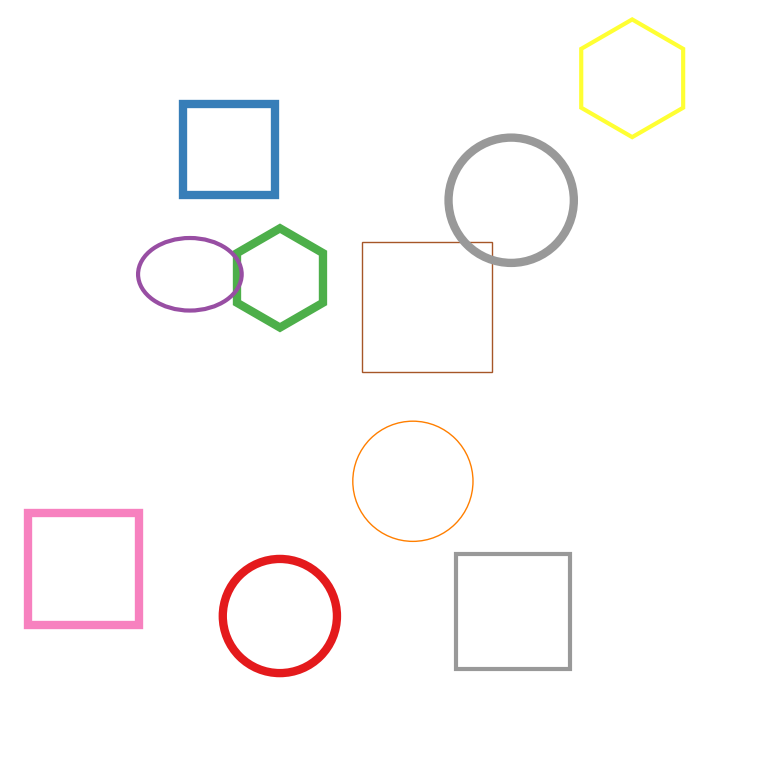[{"shape": "circle", "thickness": 3, "radius": 0.37, "center": [0.363, 0.2]}, {"shape": "square", "thickness": 3, "radius": 0.3, "center": [0.297, 0.806]}, {"shape": "hexagon", "thickness": 3, "radius": 0.32, "center": [0.364, 0.639]}, {"shape": "oval", "thickness": 1.5, "radius": 0.34, "center": [0.247, 0.644]}, {"shape": "circle", "thickness": 0.5, "radius": 0.39, "center": [0.536, 0.375]}, {"shape": "hexagon", "thickness": 1.5, "radius": 0.38, "center": [0.821, 0.898]}, {"shape": "square", "thickness": 0.5, "radius": 0.42, "center": [0.554, 0.601]}, {"shape": "square", "thickness": 3, "radius": 0.36, "center": [0.108, 0.261]}, {"shape": "circle", "thickness": 3, "radius": 0.41, "center": [0.664, 0.74]}, {"shape": "square", "thickness": 1.5, "radius": 0.37, "center": [0.666, 0.206]}]